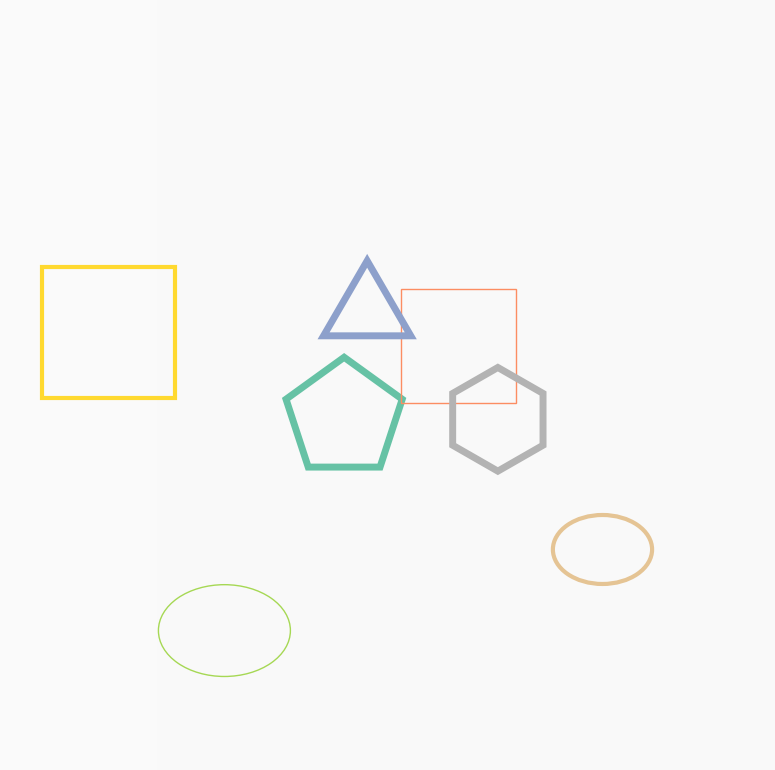[{"shape": "pentagon", "thickness": 2.5, "radius": 0.39, "center": [0.444, 0.457]}, {"shape": "square", "thickness": 0.5, "radius": 0.37, "center": [0.592, 0.55]}, {"shape": "triangle", "thickness": 2.5, "radius": 0.32, "center": [0.474, 0.596]}, {"shape": "oval", "thickness": 0.5, "radius": 0.43, "center": [0.29, 0.181]}, {"shape": "square", "thickness": 1.5, "radius": 0.43, "center": [0.14, 0.568]}, {"shape": "oval", "thickness": 1.5, "radius": 0.32, "center": [0.777, 0.286]}, {"shape": "hexagon", "thickness": 2.5, "radius": 0.34, "center": [0.642, 0.455]}]